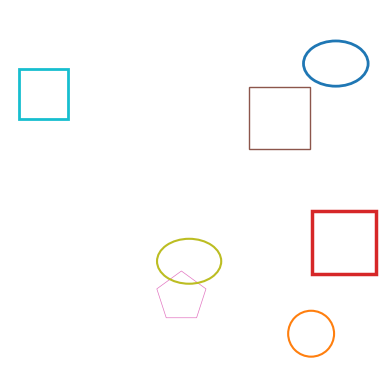[{"shape": "oval", "thickness": 2, "radius": 0.42, "center": [0.872, 0.835]}, {"shape": "circle", "thickness": 1.5, "radius": 0.3, "center": [0.808, 0.133]}, {"shape": "square", "thickness": 2.5, "radius": 0.41, "center": [0.893, 0.37]}, {"shape": "square", "thickness": 1, "radius": 0.4, "center": [0.725, 0.693]}, {"shape": "pentagon", "thickness": 0.5, "radius": 0.34, "center": [0.471, 0.229]}, {"shape": "oval", "thickness": 1.5, "radius": 0.42, "center": [0.491, 0.321]}, {"shape": "square", "thickness": 2, "radius": 0.32, "center": [0.113, 0.756]}]